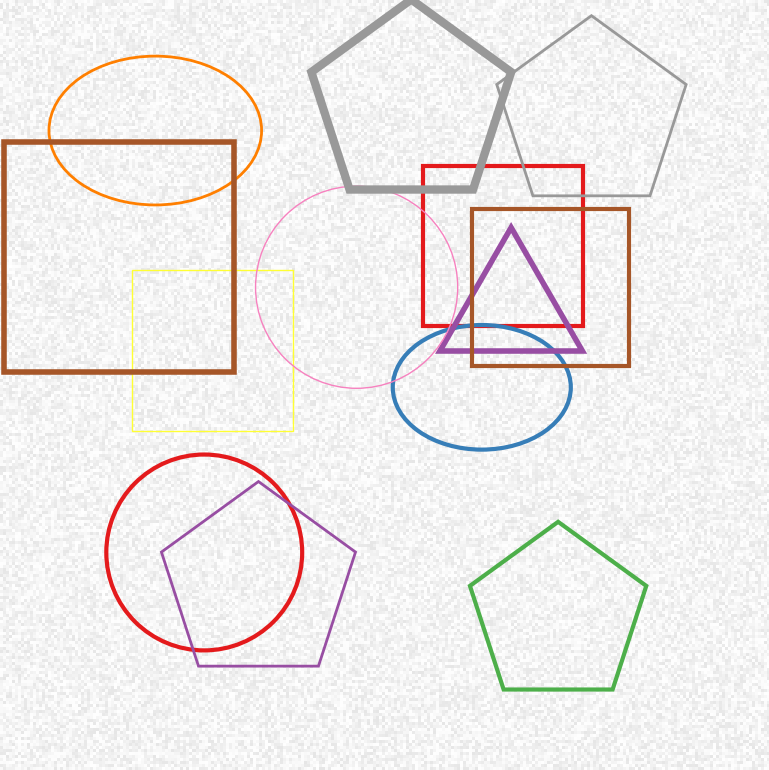[{"shape": "square", "thickness": 1.5, "radius": 0.52, "center": [0.653, 0.68]}, {"shape": "circle", "thickness": 1.5, "radius": 0.64, "center": [0.265, 0.283]}, {"shape": "oval", "thickness": 1.5, "radius": 0.58, "center": [0.626, 0.497]}, {"shape": "pentagon", "thickness": 1.5, "radius": 0.6, "center": [0.725, 0.202]}, {"shape": "triangle", "thickness": 2, "radius": 0.53, "center": [0.664, 0.598]}, {"shape": "pentagon", "thickness": 1, "radius": 0.66, "center": [0.336, 0.242]}, {"shape": "oval", "thickness": 1, "radius": 0.69, "center": [0.202, 0.83]}, {"shape": "square", "thickness": 0.5, "radius": 0.52, "center": [0.276, 0.544]}, {"shape": "square", "thickness": 2, "radius": 0.75, "center": [0.154, 0.667]}, {"shape": "square", "thickness": 1.5, "radius": 0.51, "center": [0.715, 0.626]}, {"shape": "circle", "thickness": 0.5, "radius": 0.66, "center": [0.463, 0.627]}, {"shape": "pentagon", "thickness": 1, "radius": 0.65, "center": [0.768, 0.85]}, {"shape": "pentagon", "thickness": 3, "radius": 0.68, "center": [0.534, 0.864]}]